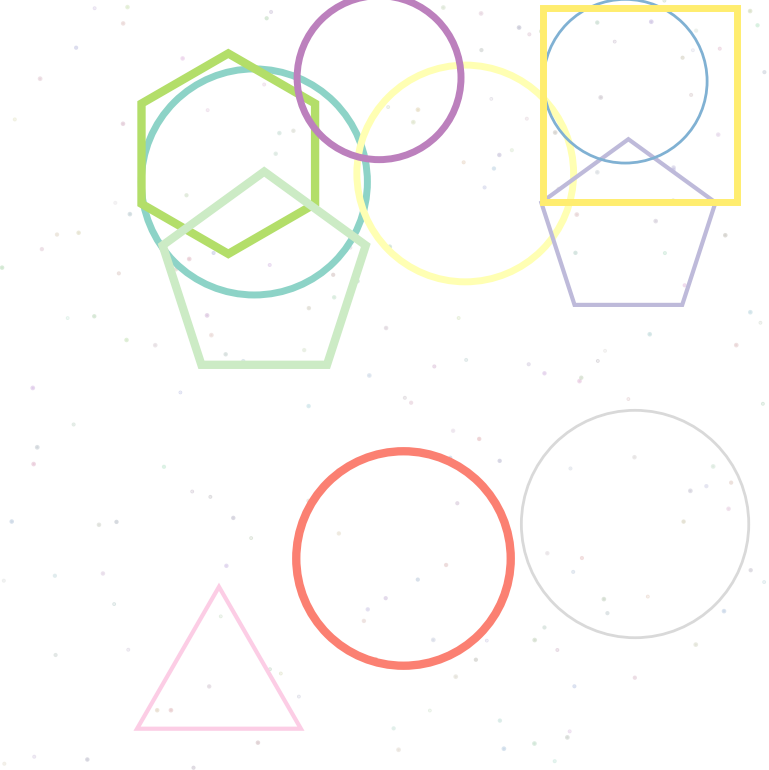[{"shape": "circle", "thickness": 2.5, "radius": 0.73, "center": [0.33, 0.764]}, {"shape": "circle", "thickness": 2.5, "radius": 0.7, "center": [0.604, 0.775]}, {"shape": "pentagon", "thickness": 1.5, "radius": 0.59, "center": [0.816, 0.7]}, {"shape": "circle", "thickness": 3, "radius": 0.7, "center": [0.524, 0.275]}, {"shape": "circle", "thickness": 1, "radius": 0.53, "center": [0.812, 0.895]}, {"shape": "hexagon", "thickness": 3, "radius": 0.65, "center": [0.296, 0.8]}, {"shape": "triangle", "thickness": 1.5, "radius": 0.61, "center": [0.284, 0.115]}, {"shape": "circle", "thickness": 1, "radius": 0.74, "center": [0.825, 0.319]}, {"shape": "circle", "thickness": 2.5, "radius": 0.53, "center": [0.492, 0.899]}, {"shape": "pentagon", "thickness": 3, "radius": 0.69, "center": [0.343, 0.638]}, {"shape": "square", "thickness": 2.5, "radius": 0.63, "center": [0.831, 0.864]}]